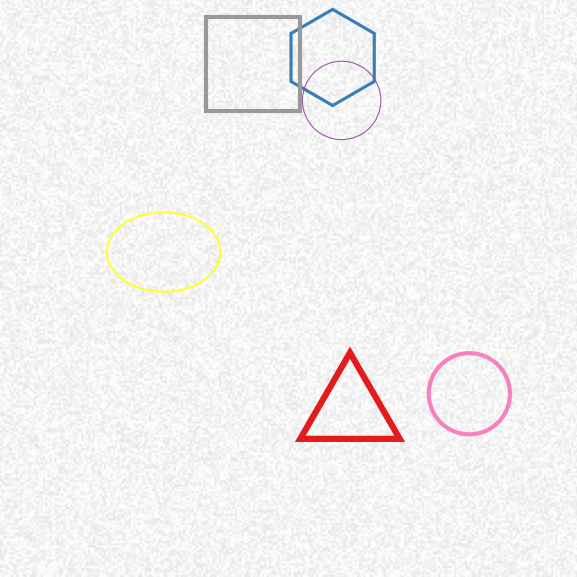[{"shape": "triangle", "thickness": 3, "radius": 0.5, "center": [0.606, 0.289]}, {"shape": "hexagon", "thickness": 1.5, "radius": 0.42, "center": [0.576, 0.9]}, {"shape": "circle", "thickness": 0.5, "radius": 0.34, "center": [0.592, 0.825]}, {"shape": "oval", "thickness": 1, "radius": 0.49, "center": [0.283, 0.563]}, {"shape": "circle", "thickness": 2, "radius": 0.35, "center": [0.813, 0.317]}, {"shape": "square", "thickness": 2, "radius": 0.41, "center": [0.438, 0.889]}]